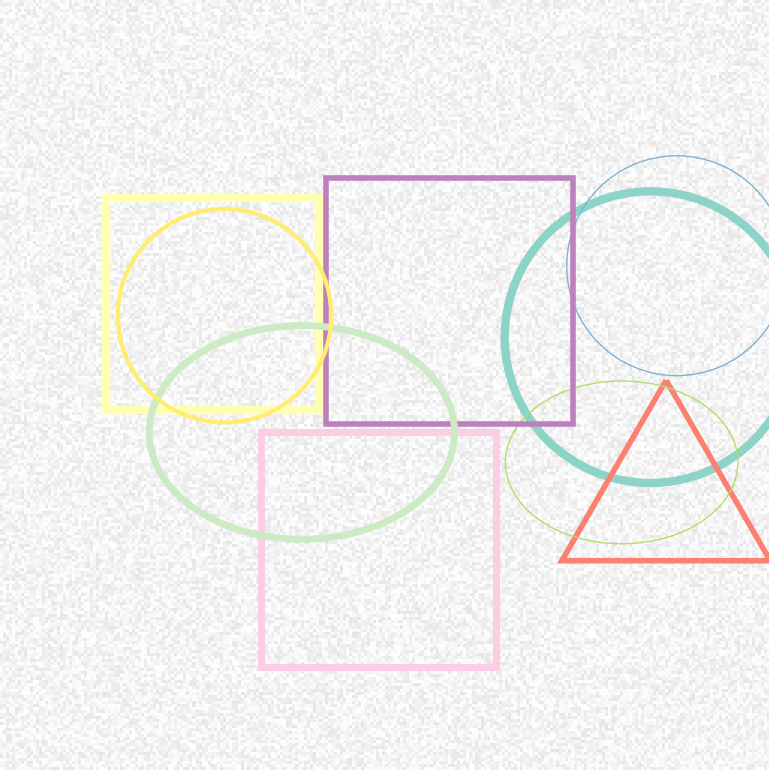[{"shape": "circle", "thickness": 3, "radius": 0.95, "center": [0.845, 0.562]}, {"shape": "square", "thickness": 3, "radius": 0.69, "center": [0.276, 0.605]}, {"shape": "triangle", "thickness": 2, "radius": 0.78, "center": [0.865, 0.35]}, {"shape": "circle", "thickness": 0.5, "radius": 0.71, "center": [0.879, 0.655]}, {"shape": "oval", "thickness": 0.5, "radius": 0.75, "center": [0.807, 0.399]}, {"shape": "square", "thickness": 2.5, "radius": 0.76, "center": [0.492, 0.286]}, {"shape": "square", "thickness": 2, "radius": 0.8, "center": [0.584, 0.609]}, {"shape": "oval", "thickness": 2.5, "radius": 0.99, "center": [0.392, 0.438]}, {"shape": "circle", "thickness": 1.5, "radius": 0.69, "center": [0.292, 0.59]}]